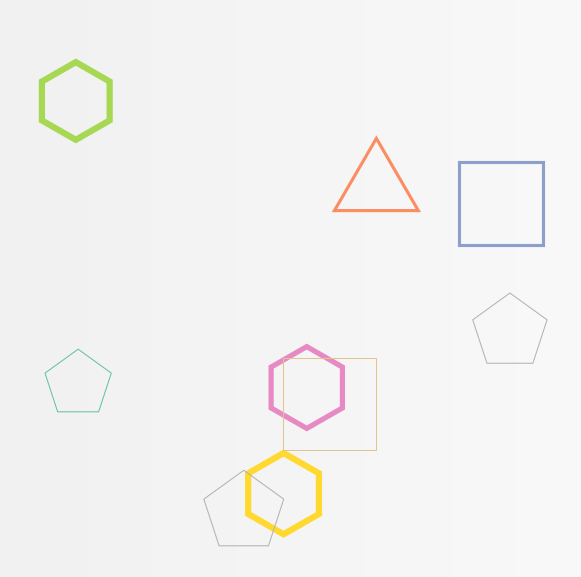[{"shape": "pentagon", "thickness": 0.5, "radius": 0.3, "center": [0.134, 0.335]}, {"shape": "triangle", "thickness": 1.5, "radius": 0.42, "center": [0.648, 0.676]}, {"shape": "square", "thickness": 1.5, "radius": 0.36, "center": [0.862, 0.647]}, {"shape": "hexagon", "thickness": 2.5, "radius": 0.35, "center": [0.528, 0.328]}, {"shape": "hexagon", "thickness": 3, "radius": 0.34, "center": [0.13, 0.824]}, {"shape": "hexagon", "thickness": 3, "radius": 0.35, "center": [0.488, 0.144]}, {"shape": "square", "thickness": 0.5, "radius": 0.4, "center": [0.567, 0.3]}, {"shape": "pentagon", "thickness": 0.5, "radius": 0.36, "center": [0.419, 0.113]}, {"shape": "pentagon", "thickness": 0.5, "radius": 0.34, "center": [0.877, 0.425]}]